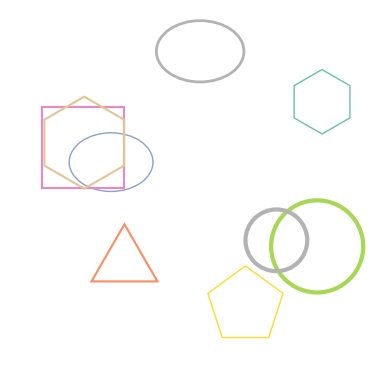[{"shape": "hexagon", "thickness": 1, "radius": 0.42, "center": [0.836, 0.736]}, {"shape": "triangle", "thickness": 1.5, "radius": 0.49, "center": [0.323, 0.319]}, {"shape": "oval", "thickness": 1, "radius": 0.54, "center": [0.289, 0.579]}, {"shape": "square", "thickness": 1.5, "radius": 0.53, "center": [0.216, 0.617]}, {"shape": "circle", "thickness": 3, "radius": 0.6, "center": [0.824, 0.36]}, {"shape": "pentagon", "thickness": 1, "radius": 0.51, "center": [0.638, 0.206]}, {"shape": "hexagon", "thickness": 1.5, "radius": 0.6, "center": [0.219, 0.63]}, {"shape": "oval", "thickness": 2, "radius": 0.57, "center": [0.52, 0.867]}, {"shape": "circle", "thickness": 3, "radius": 0.4, "center": [0.718, 0.376]}]